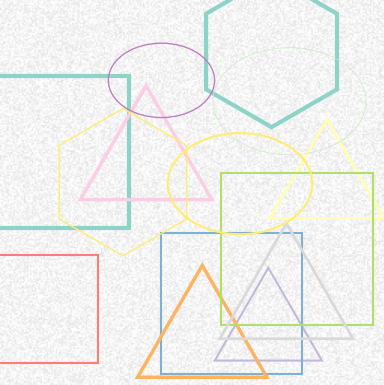[{"shape": "hexagon", "thickness": 3, "radius": 0.98, "center": [0.705, 0.866]}, {"shape": "square", "thickness": 3, "radius": 0.98, "center": [0.139, 0.605]}, {"shape": "triangle", "thickness": 2, "radius": 0.86, "center": [0.849, 0.518]}, {"shape": "triangle", "thickness": 1.5, "radius": 0.8, "center": [0.697, 0.144]}, {"shape": "square", "thickness": 1.5, "radius": 0.71, "center": [0.114, 0.197]}, {"shape": "square", "thickness": 1.5, "radius": 0.91, "center": [0.6, 0.212]}, {"shape": "triangle", "thickness": 2.5, "radius": 0.97, "center": [0.525, 0.117]}, {"shape": "square", "thickness": 1.5, "radius": 0.99, "center": [0.771, 0.353]}, {"shape": "triangle", "thickness": 2.5, "radius": 0.99, "center": [0.379, 0.58]}, {"shape": "triangle", "thickness": 2, "radius": 1.0, "center": [0.744, 0.22]}, {"shape": "oval", "thickness": 1, "radius": 0.69, "center": [0.419, 0.791]}, {"shape": "oval", "thickness": 0.5, "radius": 0.99, "center": [0.752, 0.737]}, {"shape": "hexagon", "thickness": 1, "radius": 0.96, "center": [0.319, 0.527]}, {"shape": "oval", "thickness": 1.5, "radius": 0.94, "center": [0.624, 0.523]}]